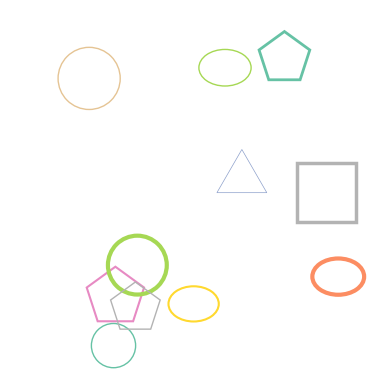[{"shape": "pentagon", "thickness": 2, "radius": 0.35, "center": [0.739, 0.849]}, {"shape": "circle", "thickness": 1, "radius": 0.29, "center": [0.295, 0.102]}, {"shape": "oval", "thickness": 3, "radius": 0.34, "center": [0.879, 0.282]}, {"shape": "triangle", "thickness": 0.5, "radius": 0.37, "center": [0.628, 0.537]}, {"shape": "pentagon", "thickness": 1.5, "radius": 0.39, "center": [0.3, 0.229]}, {"shape": "circle", "thickness": 3, "radius": 0.38, "center": [0.357, 0.311]}, {"shape": "oval", "thickness": 1, "radius": 0.34, "center": [0.584, 0.824]}, {"shape": "oval", "thickness": 1.5, "radius": 0.33, "center": [0.503, 0.211]}, {"shape": "circle", "thickness": 1, "radius": 0.4, "center": [0.232, 0.796]}, {"shape": "pentagon", "thickness": 1, "radius": 0.34, "center": [0.352, 0.2]}, {"shape": "square", "thickness": 2.5, "radius": 0.38, "center": [0.847, 0.5]}]